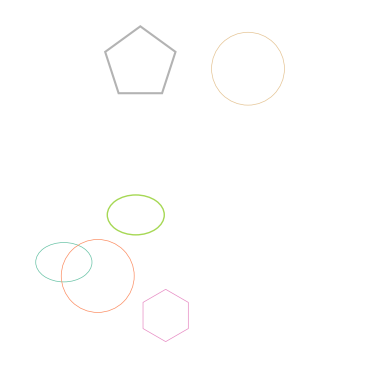[{"shape": "oval", "thickness": 0.5, "radius": 0.37, "center": [0.166, 0.319]}, {"shape": "circle", "thickness": 0.5, "radius": 0.47, "center": [0.254, 0.283]}, {"shape": "hexagon", "thickness": 0.5, "radius": 0.34, "center": [0.43, 0.181]}, {"shape": "oval", "thickness": 1, "radius": 0.37, "center": [0.353, 0.442]}, {"shape": "circle", "thickness": 0.5, "radius": 0.47, "center": [0.644, 0.822]}, {"shape": "pentagon", "thickness": 1.5, "radius": 0.48, "center": [0.365, 0.836]}]